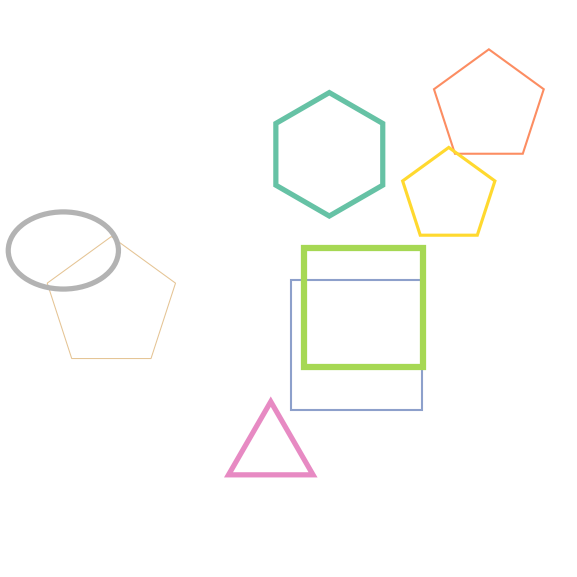[{"shape": "hexagon", "thickness": 2.5, "radius": 0.53, "center": [0.57, 0.732]}, {"shape": "pentagon", "thickness": 1, "radius": 0.5, "center": [0.847, 0.814]}, {"shape": "square", "thickness": 1, "radius": 0.56, "center": [0.617, 0.402]}, {"shape": "triangle", "thickness": 2.5, "radius": 0.42, "center": [0.469, 0.219]}, {"shape": "square", "thickness": 3, "radius": 0.51, "center": [0.63, 0.466]}, {"shape": "pentagon", "thickness": 1.5, "radius": 0.42, "center": [0.777, 0.66]}, {"shape": "pentagon", "thickness": 0.5, "radius": 0.58, "center": [0.193, 0.473]}, {"shape": "oval", "thickness": 2.5, "radius": 0.48, "center": [0.11, 0.565]}]